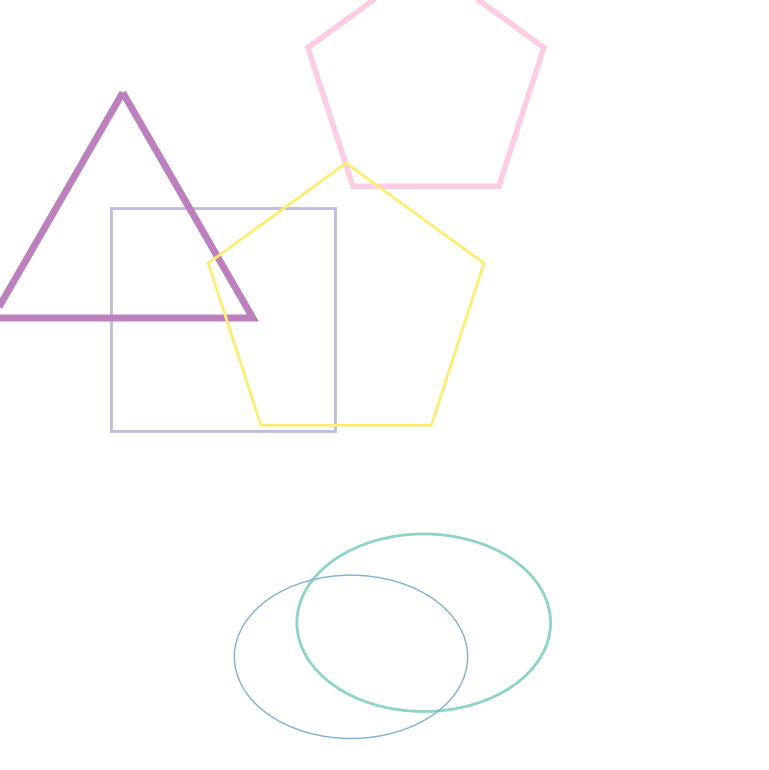[{"shape": "oval", "thickness": 1, "radius": 0.82, "center": [0.55, 0.191]}, {"shape": "square", "thickness": 1, "radius": 0.73, "center": [0.29, 0.585]}, {"shape": "oval", "thickness": 0.5, "radius": 0.76, "center": [0.456, 0.147]}, {"shape": "pentagon", "thickness": 2, "radius": 0.81, "center": [0.553, 0.888]}, {"shape": "triangle", "thickness": 2.5, "radius": 0.98, "center": [0.159, 0.685]}, {"shape": "pentagon", "thickness": 1, "radius": 0.94, "center": [0.45, 0.6]}]